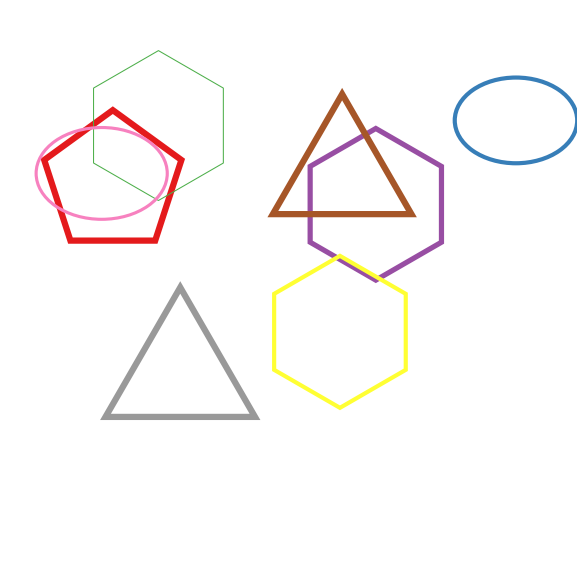[{"shape": "pentagon", "thickness": 3, "radius": 0.62, "center": [0.195, 0.684]}, {"shape": "oval", "thickness": 2, "radius": 0.53, "center": [0.893, 0.791]}, {"shape": "hexagon", "thickness": 0.5, "radius": 0.65, "center": [0.274, 0.782]}, {"shape": "hexagon", "thickness": 2.5, "radius": 0.66, "center": [0.651, 0.645]}, {"shape": "hexagon", "thickness": 2, "radius": 0.66, "center": [0.589, 0.425]}, {"shape": "triangle", "thickness": 3, "radius": 0.69, "center": [0.592, 0.698]}, {"shape": "oval", "thickness": 1.5, "radius": 0.57, "center": [0.176, 0.699]}, {"shape": "triangle", "thickness": 3, "radius": 0.75, "center": [0.312, 0.352]}]